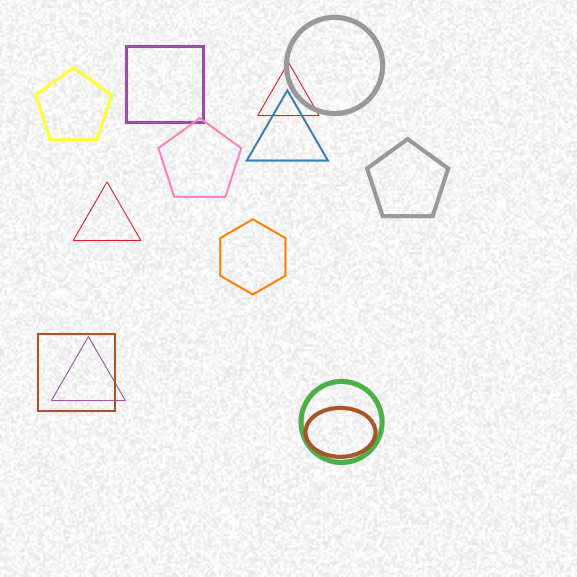[{"shape": "triangle", "thickness": 0.5, "radius": 0.31, "center": [0.499, 0.83]}, {"shape": "triangle", "thickness": 0.5, "radius": 0.34, "center": [0.185, 0.617]}, {"shape": "triangle", "thickness": 1, "radius": 0.41, "center": [0.498, 0.762]}, {"shape": "circle", "thickness": 2.5, "radius": 0.35, "center": [0.591, 0.268]}, {"shape": "square", "thickness": 1.5, "radius": 0.33, "center": [0.285, 0.853]}, {"shape": "triangle", "thickness": 0.5, "radius": 0.37, "center": [0.153, 0.342]}, {"shape": "hexagon", "thickness": 1, "radius": 0.33, "center": [0.438, 0.554]}, {"shape": "pentagon", "thickness": 1.5, "radius": 0.34, "center": [0.128, 0.813]}, {"shape": "square", "thickness": 1, "radius": 0.33, "center": [0.133, 0.354]}, {"shape": "oval", "thickness": 2, "radius": 0.3, "center": [0.59, 0.251]}, {"shape": "pentagon", "thickness": 1, "radius": 0.38, "center": [0.346, 0.719]}, {"shape": "pentagon", "thickness": 2, "radius": 0.37, "center": [0.706, 0.685]}, {"shape": "circle", "thickness": 2.5, "radius": 0.42, "center": [0.579, 0.886]}]